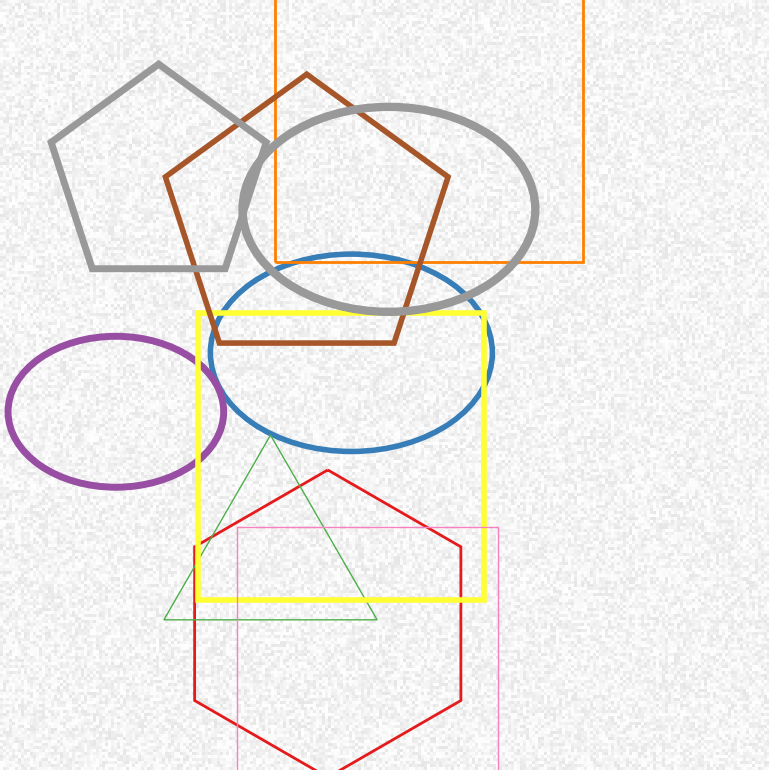[{"shape": "hexagon", "thickness": 1, "radius": 1.0, "center": [0.426, 0.19]}, {"shape": "oval", "thickness": 2, "radius": 0.92, "center": [0.456, 0.542]}, {"shape": "triangle", "thickness": 0.5, "radius": 0.8, "center": [0.351, 0.275]}, {"shape": "oval", "thickness": 2.5, "radius": 0.7, "center": [0.15, 0.465]}, {"shape": "square", "thickness": 1, "radius": 1.0, "center": [0.557, 0.86]}, {"shape": "square", "thickness": 2, "radius": 0.93, "center": [0.443, 0.407]}, {"shape": "pentagon", "thickness": 2, "radius": 0.97, "center": [0.398, 0.711]}, {"shape": "square", "thickness": 0.5, "radius": 0.85, "center": [0.477, 0.145]}, {"shape": "oval", "thickness": 3, "radius": 0.95, "center": [0.505, 0.728]}, {"shape": "pentagon", "thickness": 2.5, "radius": 0.73, "center": [0.206, 0.77]}]